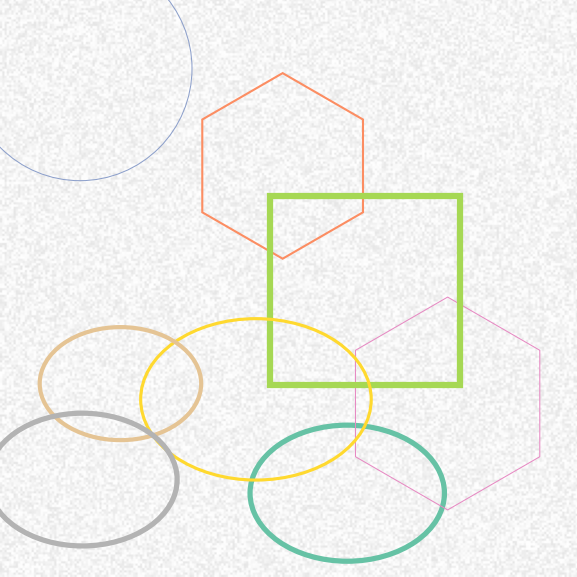[{"shape": "oval", "thickness": 2.5, "radius": 0.84, "center": [0.601, 0.145]}, {"shape": "hexagon", "thickness": 1, "radius": 0.8, "center": [0.489, 0.712]}, {"shape": "circle", "thickness": 0.5, "radius": 0.97, "center": [0.138, 0.88]}, {"shape": "hexagon", "thickness": 0.5, "radius": 0.92, "center": [0.775, 0.3]}, {"shape": "square", "thickness": 3, "radius": 0.82, "center": [0.632, 0.496]}, {"shape": "oval", "thickness": 1.5, "radius": 1.0, "center": [0.443, 0.308]}, {"shape": "oval", "thickness": 2, "radius": 0.7, "center": [0.209, 0.335]}, {"shape": "oval", "thickness": 2.5, "radius": 0.82, "center": [0.143, 0.169]}]